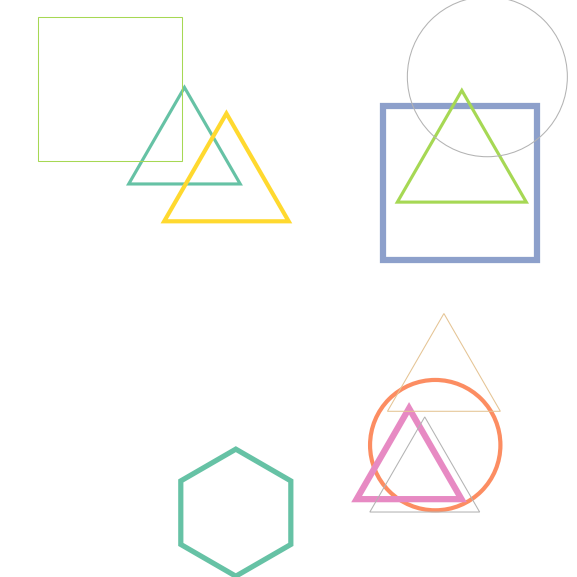[{"shape": "triangle", "thickness": 1.5, "radius": 0.56, "center": [0.319, 0.736]}, {"shape": "hexagon", "thickness": 2.5, "radius": 0.55, "center": [0.408, 0.111]}, {"shape": "circle", "thickness": 2, "radius": 0.56, "center": [0.754, 0.228]}, {"shape": "square", "thickness": 3, "radius": 0.67, "center": [0.797, 0.682]}, {"shape": "triangle", "thickness": 3, "radius": 0.52, "center": [0.708, 0.187]}, {"shape": "square", "thickness": 0.5, "radius": 0.62, "center": [0.19, 0.845]}, {"shape": "triangle", "thickness": 1.5, "radius": 0.64, "center": [0.8, 0.714]}, {"shape": "triangle", "thickness": 2, "radius": 0.62, "center": [0.392, 0.678]}, {"shape": "triangle", "thickness": 0.5, "radius": 0.56, "center": [0.769, 0.343]}, {"shape": "triangle", "thickness": 0.5, "radius": 0.55, "center": [0.735, 0.167]}, {"shape": "circle", "thickness": 0.5, "radius": 0.69, "center": [0.844, 0.866]}]